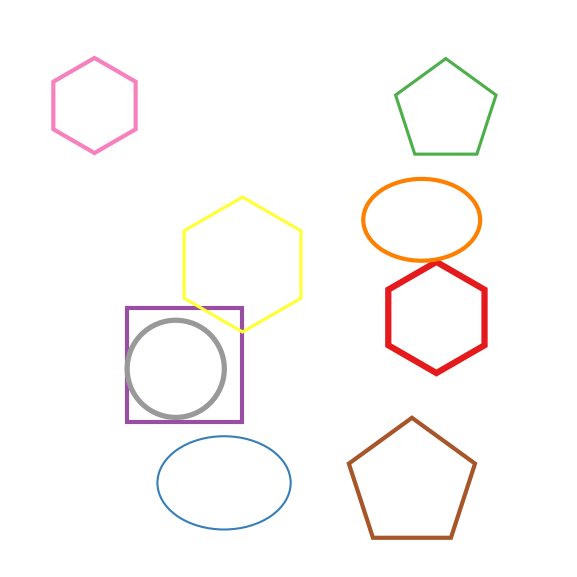[{"shape": "hexagon", "thickness": 3, "radius": 0.48, "center": [0.756, 0.449]}, {"shape": "oval", "thickness": 1, "radius": 0.58, "center": [0.388, 0.163]}, {"shape": "pentagon", "thickness": 1.5, "radius": 0.46, "center": [0.772, 0.806]}, {"shape": "square", "thickness": 2, "radius": 0.5, "center": [0.32, 0.367]}, {"shape": "oval", "thickness": 2, "radius": 0.51, "center": [0.73, 0.618]}, {"shape": "hexagon", "thickness": 1.5, "radius": 0.58, "center": [0.42, 0.541]}, {"shape": "pentagon", "thickness": 2, "radius": 0.57, "center": [0.713, 0.161]}, {"shape": "hexagon", "thickness": 2, "radius": 0.41, "center": [0.164, 0.816]}, {"shape": "circle", "thickness": 2.5, "radius": 0.42, "center": [0.304, 0.36]}]